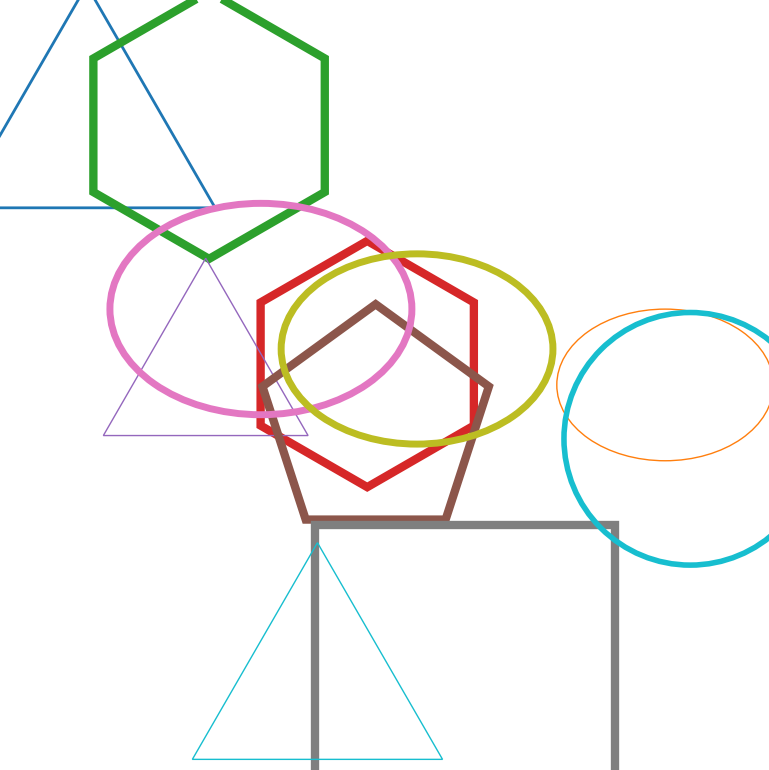[{"shape": "triangle", "thickness": 1, "radius": 0.96, "center": [0.113, 0.826]}, {"shape": "oval", "thickness": 0.5, "radius": 0.7, "center": [0.864, 0.5]}, {"shape": "hexagon", "thickness": 3, "radius": 0.87, "center": [0.272, 0.837]}, {"shape": "hexagon", "thickness": 3, "radius": 0.8, "center": [0.477, 0.527]}, {"shape": "triangle", "thickness": 0.5, "radius": 0.77, "center": [0.267, 0.511]}, {"shape": "pentagon", "thickness": 3, "radius": 0.77, "center": [0.488, 0.45]}, {"shape": "oval", "thickness": 2.5, "radius": 0.98, "center": [0.339, 0.599]}, {"shape": "square", "thickness": 3, "radius": 0.97, "center": [0.604, 0.124]}, {"shape": "oval", "thickness": 2.5, "radius": 0.88, "center": [0.542, 0.547]}, {"shape": "circle", "thickness": 2, "radius": 0.82, "center": [0.896, 0.43]}, {"shape": "triangle", "thickness": 0.5, "radius": 0.94, "center": [0.412, 0.108]}]